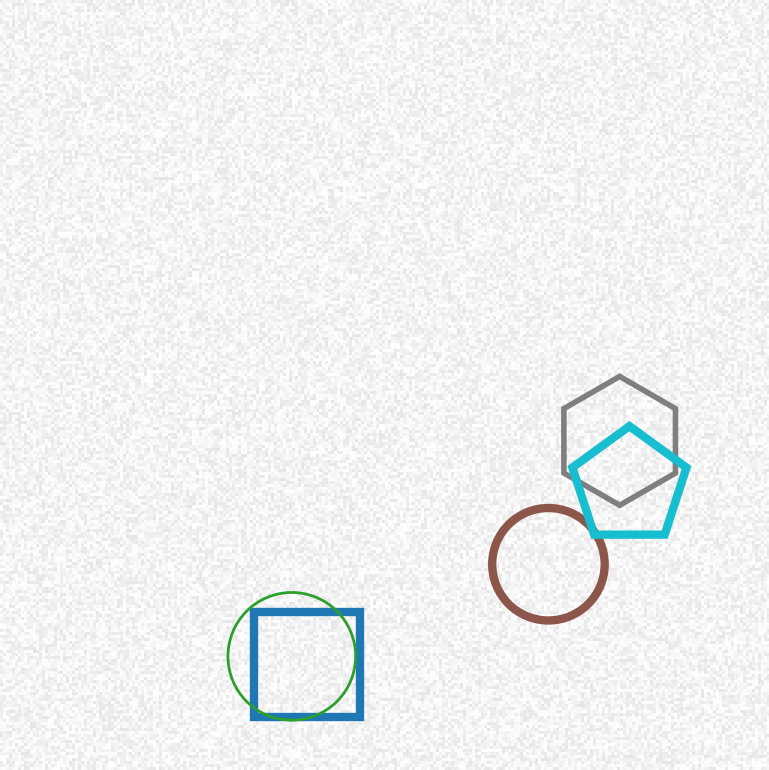[{"shape": "square", "thickness": 3, "radius": 0.34, "center": [0.398, 0.137]}, {"shape": "circle", "thickness": 1, "radius": 0.41, "center": [0.379, 0.148]}, {"shape": "circle", "thickness": 3, "radius": 0.37, "center": [0.712, 0.267]}, {"shape": "hexagon", "thickness": 2, "radius": 0.42, "center": [0.805, 0.427]}, {"shape": "pentagon", "thickness": 3, "radius": 0.39, "center": [0.817, 0.369]}]